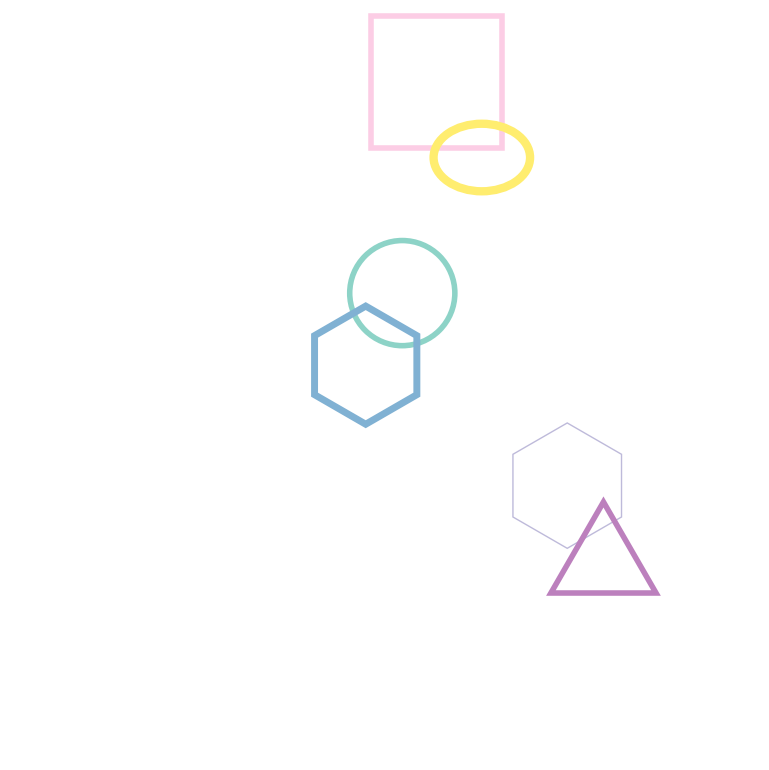[{"shape": "circle", "thickness": 2, "radius": 0.34, "center": [0.522, 0.619]}, {"shape": "hexagon", "thickness": 0.5, "radius": 0.41, "center": [0.737, 0.369]}, {"shape": "hexagon", "thickness": 2.5, "radius": 0.38, "center": [0.475, 0.526]}, {"shape": "square", "thickness": 2, "radius": 0.43, "center": [0.567, 0.894]}, {"shape": "triangle", "thickness": 2, "radius": 0.39, "center": [0.784, 0.269]}, {"shape": "oval", "thickness": 3, "radius": 0.31, "center": [0.626, 0.795]}]